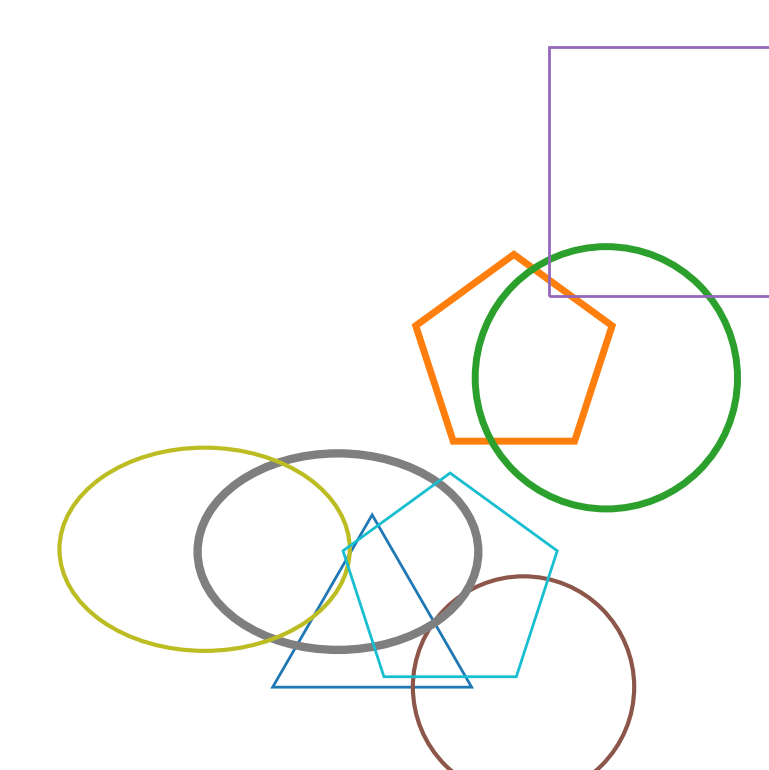[{"shape": "triangle", "thickness": 1, "radius": 0.75, "center": [0.483, 0.182]}, {"shape": "pentagon", "thickness": 2.5, "radius": 0.67, "center": [0.667, 0.535]}, {"shape": "circle", "thickness": 2.5, "radius": 0.85, "center": [0.787, 0.509]}, {"shape": "square", "thickness": 1, "radius": 0.81, "center": [0.874, 0.777]}, {"shape": "circle", "thickness": 1.5, "radius": 0.72, "center": [0.68, 0.108]}, {"shape": "oval", "thickness": 3, "radius": 0.91, "center": [0.439, 0.284]}, {"shape": "oval", "thickness": 1.5, "radius": 0.94, "center": [0.266, 0.287]}, {"shape": "pentagon", "thickness": 1, "radius": 0.73, "center": [0.585, 0.239]}]